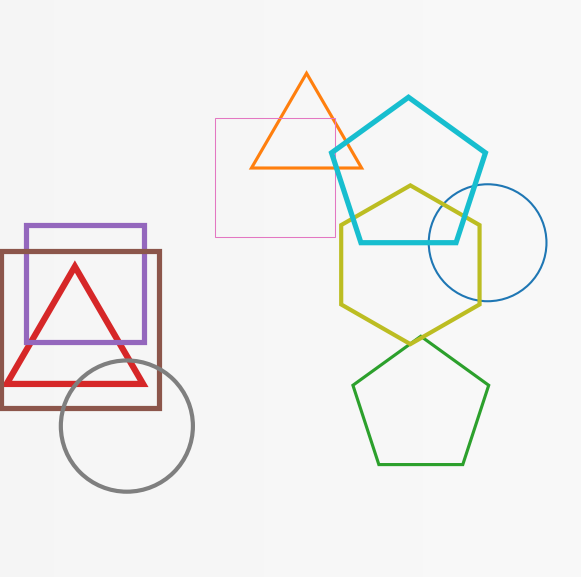[{"shape": "circle", "thickness": 1, "radius": 0.51, "center": [0.839, 0.579]}, {"shape": "triangle", "thickness": 1.5, "radius": 0.55, "center": [0.527, 0.763]}, {"shape": "pentagon", "thickness": 1.5, "radius": 0.61, "center": [0.724, 0.294]}, {"shape": "triangle", "thickness": 3, "radius": 0.68, "center": [0.129, 0.402]}, {"shape": "square", "thickness": 2.5, "radius": 0.51, "center": [0.146, 0.509]}, {"shape": "square", "thickness": 2.5, "radius": 0.68, "center": [0.138, 0.429]}, {"shape": "square", "thickness": 0.5, "radius": 0.51, "center": [0.473, 0.692]}, {"shape": "circle", "thickness": 2, "radius": 0.57, "center": [0.218, 0.261]}, {"shape": "hexagon", "thickness": 2, "radius": 0.69, "center": [0.706, 0.541]}, {"shape": "pentagon", "thickness": 2.5, "radius": 0.7, "center": [0.703, 0.692]}]